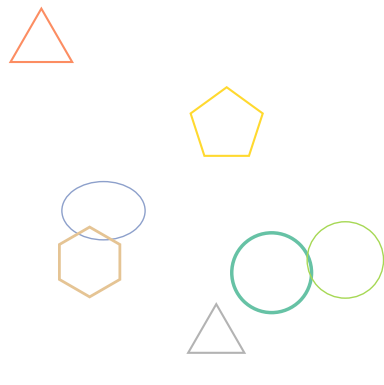[{"shape": "circle", "thickness": 2.5, "radius": 0.52, "center": [0.706, 0.292]}, {"shape": "triangle", "thickness": 1.5, "radius": 0.46, "center": [0.107, 0.885]}, {"shape": "oval", "thickness": 1, "radius": 0.54, "center": [0.269, 0.453]}, {"shape": "circle", "thickness": 1, "radius": 0.5, "center": [0.897, 0.325]}, {"shape": "pentagon", "thickness": 1.5, "radius": 0.49, "center": [0.589, 0.675]}, {"shape": "hexagon", "thickness": 2, "radius": 0.45, "center": [0.233, 0.32]}, {"shape": "triangle", "thickness": 1.5, "radius": 0.42, "center": [0.562, 0.126]}]